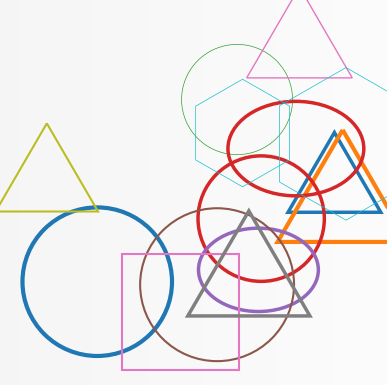[{"shape": "circle", "thickness": 3, "radius": 0.96, "center": [0.251, 0.268]}, {"shape": "triangle", "thickness": 2.5, "radius": 0.69, "center": [0.863, 0.518]}, {"shape": "triangle", "thickness": 3, "radius": 0.97, "center": [0.884, 0.469]}, {"shape": "circle", "thickness": 0.5, "radius": 0.72, "center": [0.612, 0.741]}, {"shape": "circle", "thickness": 2.5, "radius": 0.81, "center": [0.674, 0.432]}, {"shape": "oval", "thickness": 2.5, "radius": 0.88, "center": [0.764, 0.614]}, {"shape": "oval", "thickness": 2.5, "radius": 0.77, "center": [0.667, 0.299]}, {"shape": "circle", "thickness": 1.5, "radius": 0.99, "center": [0.56, 0.261]}, {"shape": "triangle", "thickness": 1, "radius": 0.79, "center": [0.773, 0.876]}, {"shape": "square", "thickness": 1.5, "radius": 0.75, "center": [0.465, 0.189]}, {"shape": "triangle", "thickness": 2.5, "radius": 0.91, "center": [0.642, 0.27]}, {"shape": "triangle", "thickness": 1.5, "radius": 0.76, "center": [0.121, 0.527]}, {"shape": "hexagon", "thickness": 0.5, "radius": 0.7, "center": [0.626, 0.654]}, {"shape": "hexagon", "thickness": 0.5, "radius": 0.99, "center": [0.893, 0.626]}]